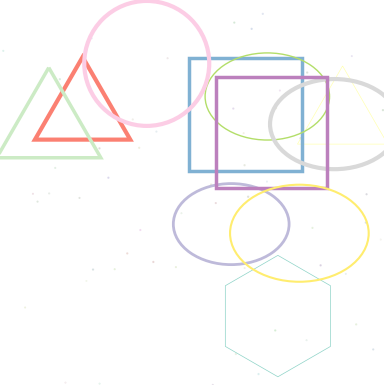[{"shape": "hexagon", "thickness": 0.5, "radius": 0.79, "center": [0.722, 0.179]}, {"shape": "triangle", "thickness": 0.5, "radius": 0.68, "center": [0.89, 0.693]}, {"shape": "oval", "thickness": 2, "radius": 0.75, "center": [0.601, 0.418]}, {"shape": "triangle", "thickness": 3, "radius": 0.72, "center": [0.215, 0.709]}, {"shape": "square", "thickness": 2.5, "radius": 0.73, "center": [0.637, 0.703]}, {"shape": "oval", "thickness": 1, "radius": 0.81, "center": [0.694, 0.749]}, {"shape": "circle", "thickness": 3, "radius": 0.81, "center": [0.381, 0.835]}, {"shape": "oval", "thickness": 3, "radius": 0.84, "center": [0.869, 0.678]}, {"shape": "square", "thickness": 2.5, "radius": 0.72, "center": [0.704, 0.656]}, {"shape": "triangle", "thickness": 2.5, "radius": 0.78, "center": [0.127, 0.668]}, {"shape": "oval", "thickness": 1.5, "radius": 0.9, "center": [0.778, 0.394]}]